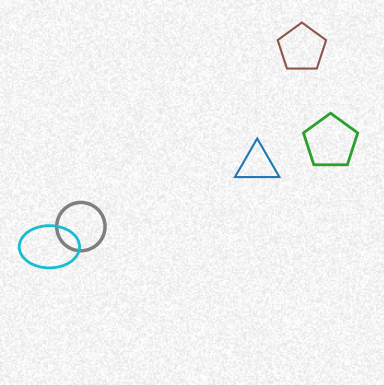[{"shape": "triangle", "thickness": 1.5, "radius": 0.33, "center": [0.668, 0.573]}, {"shape": "pentagon", "thickness": 2, "radius": 0.37, "center": [0.859, 0.632]}, {"shape": "pentagon", "thickness": 1.5, "radius": 0.33, "center": [0.784, 0.875]}, {"shape": "circle", "thickness": 2.5, "radius": 0.31, "center": [0.21, 0.411]}, {"shape": "oval", "thickness": 2, "radius": 0.39, "center": [0.128, 0.359]}]